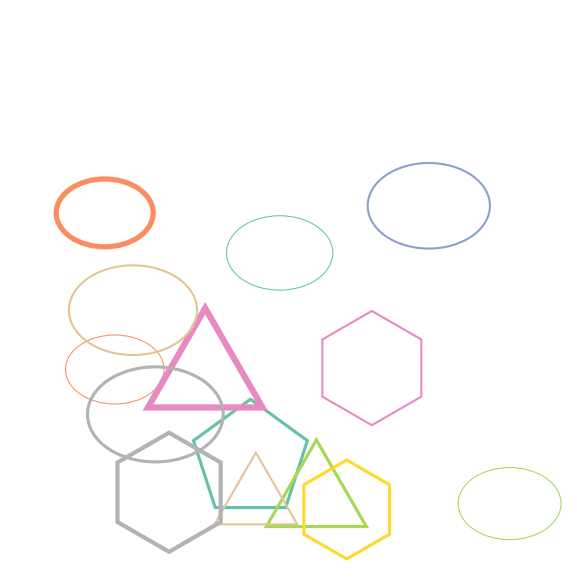[{"shape": "oval", "thickness": 0.5, "radius": 0.46, "center": [0.484, 0.561]}, {"shape": "pentagon", "thickness": 1.5, "radius": 0.52, "center": [0.434, 0.204]}, {"shape": "oval", "thickness": 0.5, "radius": 0.43, "center": [0.199, 0.359]}, {"shape": "oval", "thickness": 2.5, "radius": 0.42, "center": [0.181, 0.63]}, {"shape": "oval", "thickness": 1, "radius": 0.53, "center": [0.743, 0.643]}, {"shape": "hexagon", "thickness": 1, "radius": 0.49, "center": [0.644, 0.362]}, {"shape": "triangle", "thickness": 3, "radius": 0.57, "center": [0.355, 0.351]}, {"shape": "oval", "thickness": 0.5, "radius": 0.45, "center": [0.882, 0.127]}, {"shape": "triangle", "thickness": 1.5, "radius": 0.5, "center": [0.548, 0.137]}, {"shape": "hexagon", "thickness": 1.5, "radius": 0.43, "center": [0.6, 0.117]}, {"shape": "oval", "thickness": 1, "radius": 0.55, "center": [0.23, 0.462]}, {"shape": "triangle", "thickness": 1, "radius": 0.41, "center": [0.443, 0.133]}, {"shape": "hexagon", "thickness": 2, "radius": 0.52, "center": [0.293, 0.147]}, {"shape": "oval", "thickness": 1.5, "radius": 0.59, "center": [0.269, 0.282]}]